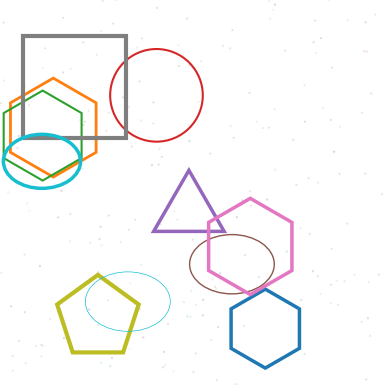[{"shape": "hexagon", "thickness": 2.5, "radius": 0.51, "center": [0.689, 0.146]}, {"shape": "hexagon", "thickness": 2, "radius": 0.64, "center": [0.138, 0.669]}, {"shape": "hexagon", "thickness": 1.5, "radius": 0.58, "center": [0.111, 0.648]}, {"shape": "circle", "thickness": 1.5, "radius": 0.6, "center": [0.406, 0.752]}, {"shape": "triangle", "thickness": 2.5, "radius": 0.53, "center": [0.491, 0.452]}, {"shape": "oval", "thickness": 1, "radius": 0.55, "center": [0.602, 0.314]}, {"shape": "hexagon", "thickness": 2.5, "radius": 0.62, "center": [0.65, 0.36]}, {"shape": "square", "thickness": 3, "radius": 0.67, "center": [0.193, 0.774]}, {"shape": "pentagon", "thickness": 3, "radius": 0.56, "center": [0.254, 0.175]}, {"shape": "oval", "thickness": 2.5, "radius": 0.5, "center": [0.109, 0.581]}, {"shape": "oval", "thickness": 0.5, "radius": 0.55, "center": [0.332, 0.217]}]